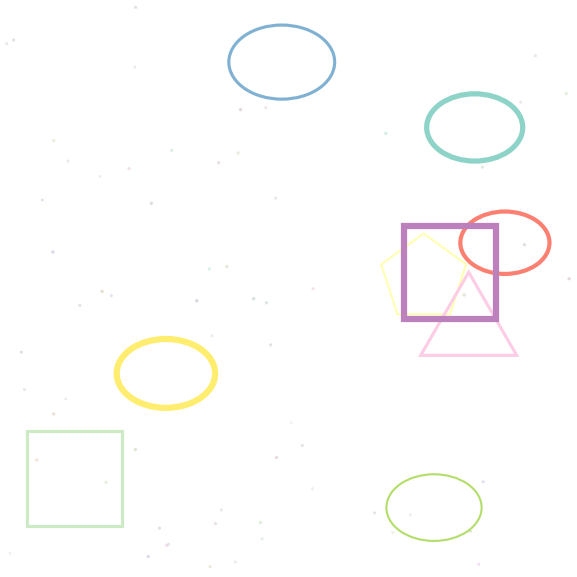[{"shape": "oval", "thickness": 2.5, "radius": 0.42, "center": [0.822, 0.778]}, {"shape": "pentagon", "thickness": 1, "radius": 0.39, "center": [0.734, 0.517]}, {"shape": "oval", "thickness": 2, "radius": 0.39, "center": [0.874, 0.579]}, {"shape": "oval", "thickness": 1.5, "radius": 0.46, "center": [0.488, 0.892]}, {"shape": "oval", "thickness": 1, "radius": 0.41, "center": [0.752, 0.12]}, {"shape": "triangle", "thickness": 1.5, "radius": 0.48, "center": [0.812, 0.432]}, {"shape": "square", "thickness": 3, "radius": 0.4, "center": [0.779, 0.527]}, {"shape": "square", "thickness": 1.5, "radius": 0.41, "center": [0.13, 0.17]}, {"shape": "oval", "thickness": 3, "radius": 0.43, "center": [0.287, 0.352]}]